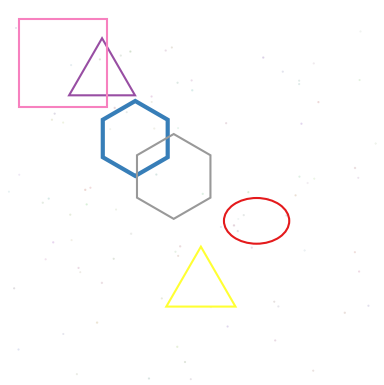[{"shape": "oval", "thickness": 1.5, "radius": 0.42, "center": [0.666, 0.426]}, {"shape": "hexagon", "thickness": 3, "radius": 0.49, "center": [0.351, 0.64]}, {"shape": "triangle", "thickness": 1.5, "radius": 0.49, "center": [0.265, 0.802]}, {"shape": "triangle", "thickness": 1.5, "radius": 0.52, "center": [0.522, 0.256]}, {"shape": "square", "thickness": 1.5, "radius": 0.57, "center": [0.164, 0.836]}, {"shape": "hexagon", "thickness": 1.5, "radius": 0.55, "center": [0.451, 0.542]}]